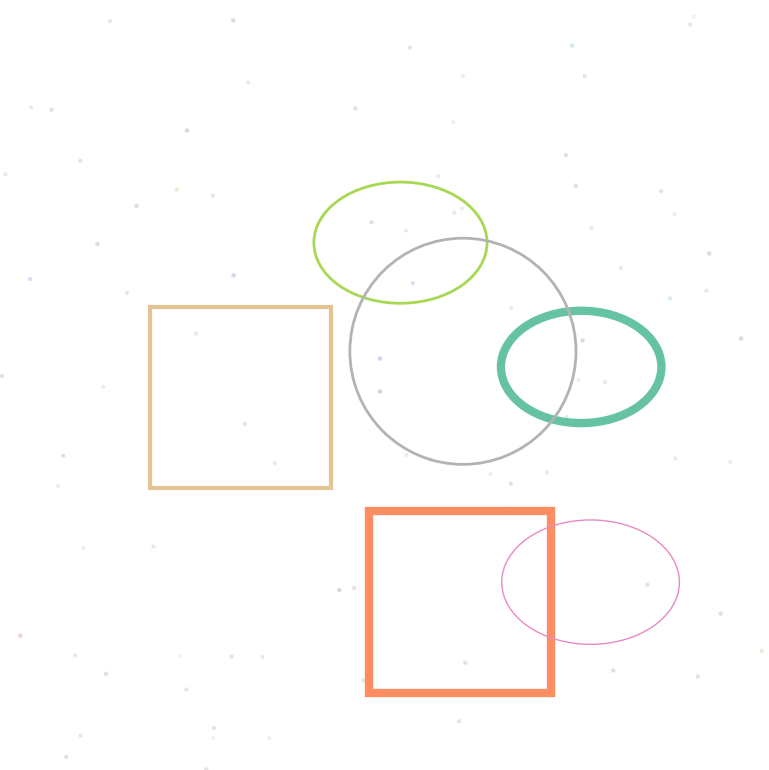[{"shape": "oval", "thickness": 3, "radius": 0.52, "center": [0.755, 0.523]}, {"shape": "square", "thickness": 3, "radius": 0.59, "center": [0.597, 0.218]}, {"shape": "oval", "thickness": 0.5, "radius": 0.58, "center": [0.767, 0.244]}, {"shape": "oval", "thickness": 1, "radius": 0.56, "center": [0.52, 0.685]}, {"shape": "square", "thickness": 1.5, "radius": 0.59, "center": [0.313, 0.484]}, {"shape": "circle", "thickness": 1, "radius": 0.73, "center": [0.601, 0.544]}]